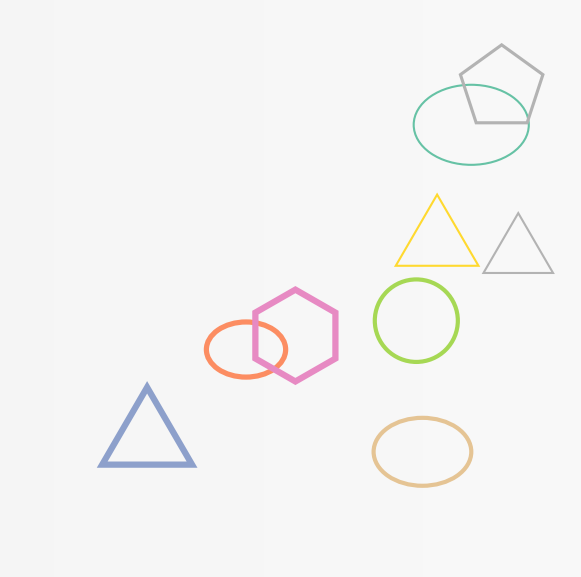[{"shape": "oval", "thickness": 1, "radius": 0.5, "center": [0.811, 0.783]}, {"shape": "oval", "thickness": 2.5, "radius": 0.34, "center": [0.423, 0.394]}, {"shape": "triangle", "thickness": 3, "radius": 0.45, "center": [0.253, 0.239]}, {"shape": "hexagon", "thickness": 3, "radius": 0.4, "center": [0.508, 0.418]}, {"shape": "circle", "thickness": 2, "radius": 0.36, "center": [0.716, 0.444]}, {"shape": "triangle", "thickness": 1, "radius": 0.41, "center": [0.752, 0.58]}, {"shape": "oval", "thickness": 2, "radius": 0.42, "center": [0.727, 0.217]}, {"shape": "pentagon", "thickness": 1.5, "radius": 0.37, "center": [0.863, 0.847]}, {"shape": "triangle", "thickness": 1, "radius": 0.35, "center": [0.892, 0.561]}]